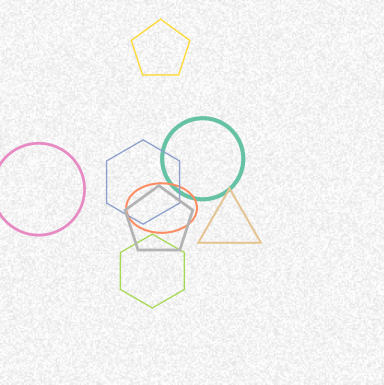[{"shape": "circle", "thickness": 3, "radius": 0.53, "center": [0.527, 0.588]}, {"shape": "oval", "thickness": 1.5, "radius": 0.46, "center": [0.42, 0.46]}, {"shape": "hexagon", "thickness": 1, "radius": 0.55, "center": [0.372, 0.527]}, {"shape": "circle", "thickness": 2, "radius": 0.6, "center": [0.1, 0.509]}, {"shape": "hexagon", "thickness": 1, "radius": 0.48, "center": [0.396, 0.296]}, {"shape": "pentagon", "thickness": 1, "radius": 0.4, "center": [0.417, 0.87]}, {"shape": "triangle", "thickness": 1.5, "radius": 0.47, "center": [0.596, 0.416]}, {"shape": "pentagon", "thickness": 2, "radius": 0.46, "center": [0.413, 0.425]}]